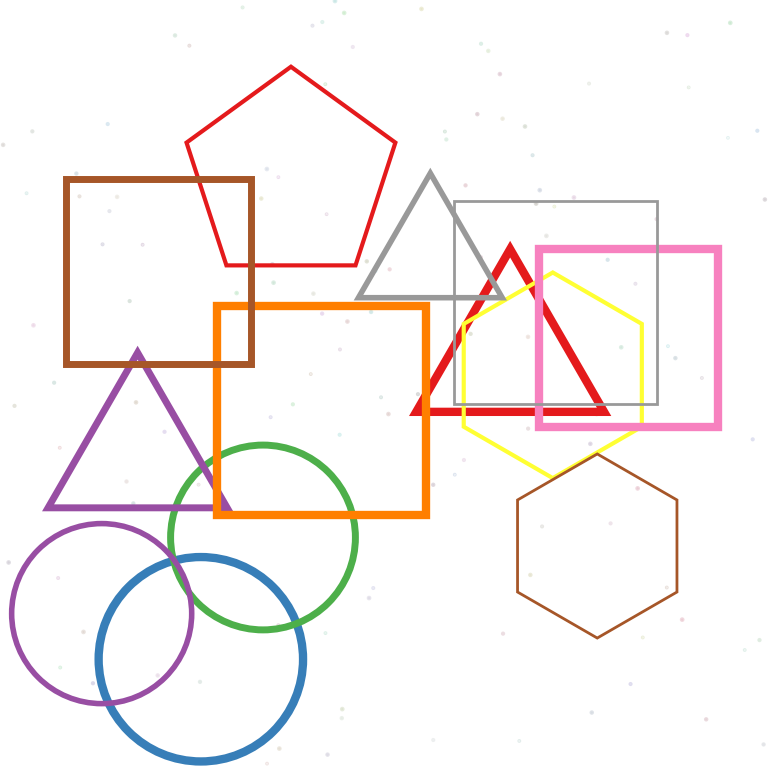[{"shape": "triangle", "thickness": 3, "radius": 0.7, "center": [0.663, 0.536]}, {"shape": "pentagon", "thickness": 1.5, "radius": 0.71, "center": [0.378, 0.771]}, {"shape": "circle", "thickness": 3, "radius": 0.66, "center": [0.261, 0.144]}, {"shape": "circle", "thickness": 2.5, "radius": 0.6, "center": [0.342, 0.302]}, {"shape": "circle", "thickness": 2, "radius": 0.58, "center": [0.132, 0.203]}, {"shape": "triangle", "thickness": 2.5, "radius": 0.67, "center": [0.179, 0.408]}, {"shape": "square", "thickness": 3, "radius": 0.68, "center": [0.418, 0.467]}, {"shape": "hexagon", "thickness": 1.5, "radius": 0.67, "center": [0.718, 0.513]}, {"shape": "hexagon", "thickness": 1, "radius": 0.6, "center": [0.776, 0.291]}, {"shape": "square", "thickness": 2.5, "radius": 0.6, "center": [0.206, 0.647]}, {"shape": "square", "thickness": 3, "radius": 0.58, "center": [0.816, 0.561]}, {"shape": "triangle", "thickness": 2, "radius": 0.54, "center": [0.559, 0.667]}, {"shape": "square", "thickness": 1, "radius": 0.66, "center": [0.722, 0.607]}]